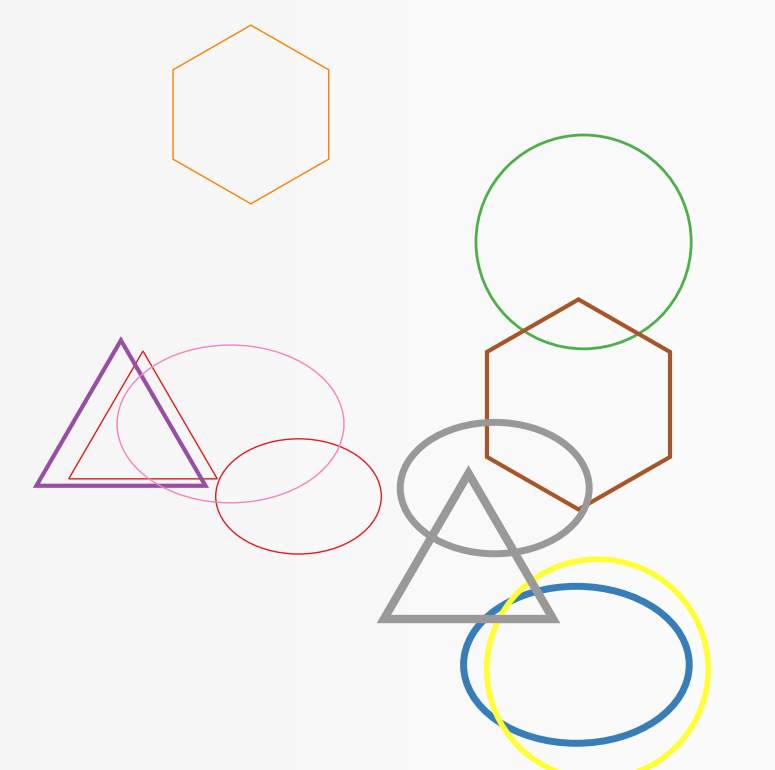[{"shape": "triangle", "thickness": 0.5, "radius": 0.55, "center": [0.184, 0.433]}, {"shape": "oval", "thickness": 0.5, "radius": 0.53, "center": [0.385, 0.355]}, {"shape": "oval", "thickness": 2.5, "radius": 0.73, "center": [0.744, 0.137]}, {"shape": "circle", "thickness": 1, "radius": 0.69, "center": [0.753, 0.686]}, {"shape": "triangle", "thickness": 1.5, "radius": 0.63, "center": [0.156, 0.432]}, {"shape": "hexagon", "thickness": 0.5, "radius": 0.58, "center": [0.324, 0.851]}, {"shape": "circle", "thickness": 2, "radius": 0.71, "center": [0.771, 0.131]}, {"shape": "hexagon", "thickness": 1.5, "radius": 0.68, "center": [0.746, 0.475]}, {"shape": "oval", "thickness": 0.5, "radius": 0.73, "center": [0.297, 0.449]}, {"shape": "triangle", "thickness": 3, "radius": 0.63, "center": [0.605, 0.259]}, {"shape": "oval", "thickness": 2.5, "radius": 0.61, "center": [0.638, 0.366]}]